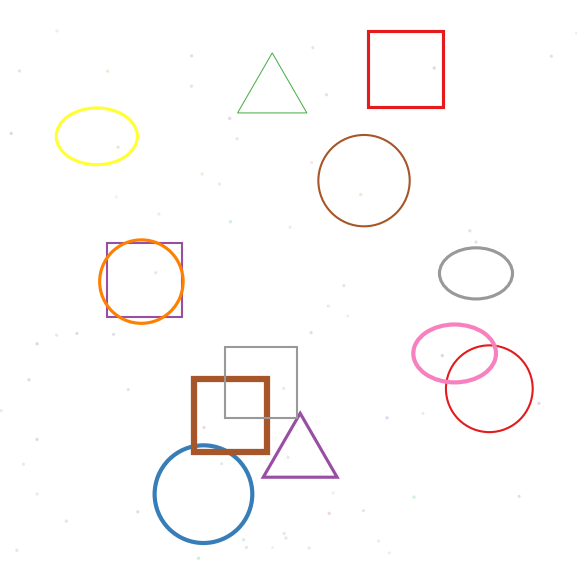[{"shape": "square", "thickness": 1.5, "radius": 0.33, "center": [0.703, 0.88]}, {"shape": "circle", "thickness": 1, "radius": 0.38, "center": [0.847, 0.326]}, {"shape": "circle", "thickness": 2, "radius": 0.42, "center": [0.352, 0.143]}, {"shape": "triangle", "thickness": 0.5, "radius": 0.35, "center": [0.471, 0.838]}, {"shape": "square", "thickness": 1, "radius": 0.32, "center": [0.25, 0.514]}, {"shape": "triangle", "thickness": 1.5, "radius": 0.37, "center": [0.52, 0.21]}, {"shape": "circle", "thickness": 1.5, "radius": 0.36, "center": [0.245, 0.512]}, {"shape": "oval", "thickness": 1.5, "radius": 0.35, "center": [0.168, 0.763]}, {"shape": "square", "thickness": 3, "radius": 0.32, "center": [0.399, 0.28]}, {"shape": "circle", "thickness": 1, "radius": 0.4, "center": [0.63, 0.686]}, {"shape": "oval", "thickness": 2, "radius": 0.36, "center": [0.787, 0.387]}, {"shape": "square", "thickness": 1, "radius": 0.31, "center": [0.452, 0.337]}, {"shape": "oval", "thickness": 1.5, "radius": 0.32, "center": [0.824, 0.526]}]